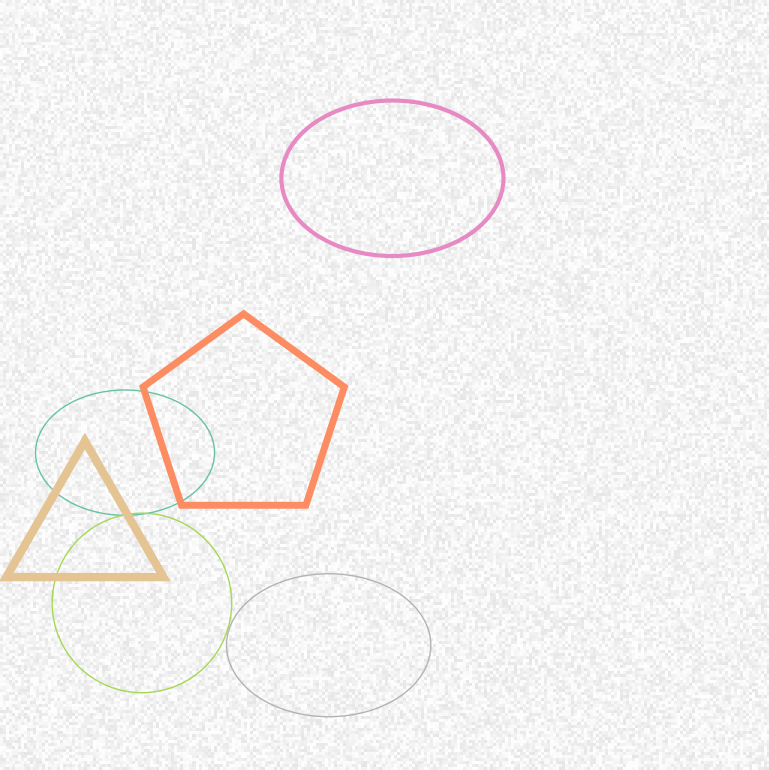[{"shape": "oval", "thickness": 0.5, "radius": 0.58, "center": [0.162, 0.412]}, {"shape": "pentagon", "thickness": 2.5, "radius": 0.69, "center": [0.316, 0.455]}, {"shape": "oval", "thickness": 1.5, "radius": 0.72, "center": [0.51, 0.768]}, {"shape": "circle", "thickness": 0.5, "radius": 0.58, "center": [0.184, 0.217]}, {"shape": "triangle", "thickness": 3, "radius": 0.59, "center": [0.11, 0.309]}, {"shape": "oval", "thickness": 0.5, "radius": 0.66, "center": [0.427, 0.162]}]